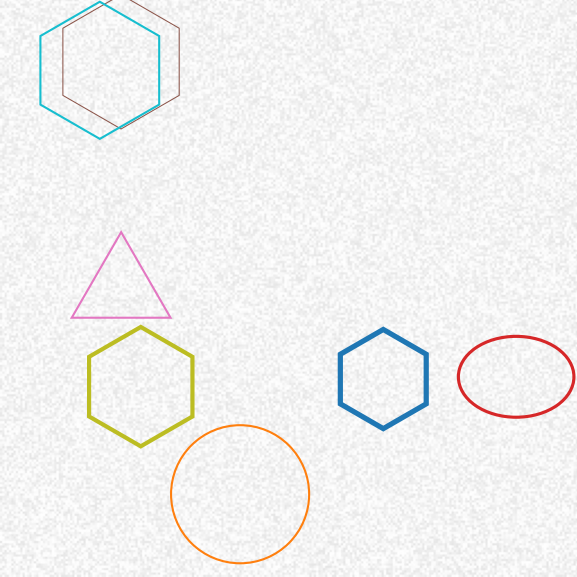[{"shape": "hexagon", "thickness": 2.5, "radius": 0.43, "center": [0.664, 0.343]}, {"shape": "circle", "thickness": 1, "radius": 0.6, "center": [0.416, 0.143]}, {"shape": "oval", "thickness": 1.5, "radius": 0.5, "center": [0.894, 0.347]}, {"shape": "hexagon", "thickness": 0.5, "radius": 0.58, "center": [0.21, 0.892]}, {"shape": "triangle", "thickness": 1, "radius": 0.49, "center": [0.21, 0.498]}, {"shape": "hexagon", "thickness": 2, "radius": 0.52, "center": [0.244, 0.33]}, {"shape": "hexagon", "thickness": 1, "radius": 0.59, "center": [0.173, 0.877]}]